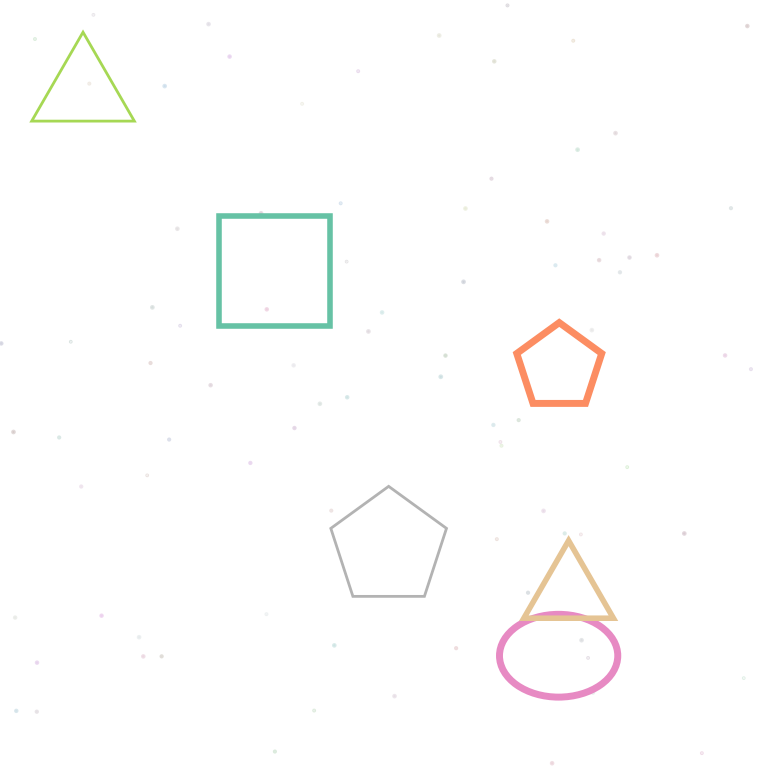[{"shape": "square", "thickness": 2, "radius": 0.36, "center": [0.357, 0.648]}, {"shape": "pentagon", "thickness": 2.5, "radius": 0.29, "center": [0.726, 0.523]}, {"shape": "oval", "thickness": 2.5, "radius": 0.38, "center": [0.725, 0.148]}, {"shape": "triangle", "thickness": 1, "radius": 0.38, "center": [0.108, 0.881]}, {"shape": "triangle", "thickness": 2, "radius": 0.34, "center": [0.738, 0.231]}, {"shape": "pentagon", "thickness": 1, "radius": 0.39, "center": [0.505, 0.289]}]